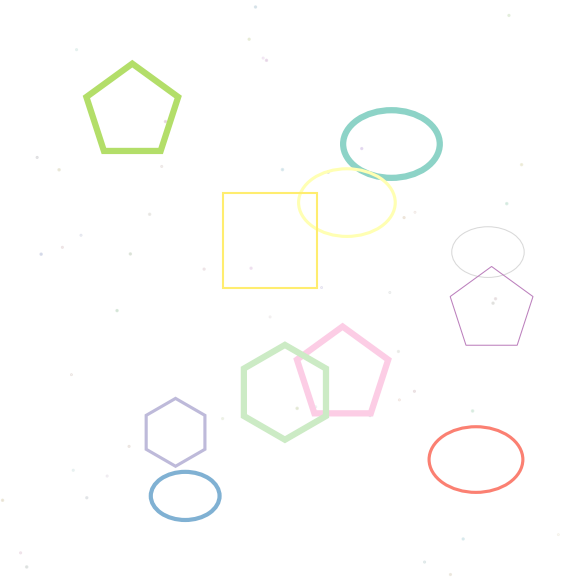[{"shape": "oval", "thickness": 3, "radius": 0.42, "center": [0.678, 0.75]}, {"shape": "oval", "thickness": 1.5, "radius": 0.42, "center": [0.601, 0.648]}, {"shape": "hexagon", "thickness": 1.5, "radius": 0.29, "center": [0.304, 0.251]}, {"shape": "oval", "thickness": 1.5, "radius": 0.41, "center": [0.824, 0.203]}, {"shape": "oval", "thickness": 2, "radius": 0.3, "center": [0.321, 0.14]}, {"shape": "pentagon", "thickness": 3, "radius": 0.42, "center": [0.229, 0.805]}, {"shape": "pentagon", "thickness": 3, "radius": 0.42, "center": [0.593, 0.351]}, {"shape": "oval", "thickness": 0.5, "radius": 0.31, "center": [0.845, 0.563]}, {"shape": "pentagon", "thickness": 0.5, "radius": 0.38, "center": [0.851, 0.462]}, {"shape": "hexagon", "thickness": 3, "radius": 0.41, "center": [0.493, 0.32]}, {"shape": "square", "thickness": 1, "radius": 0.41, "center": [0.467, 0.583]}]